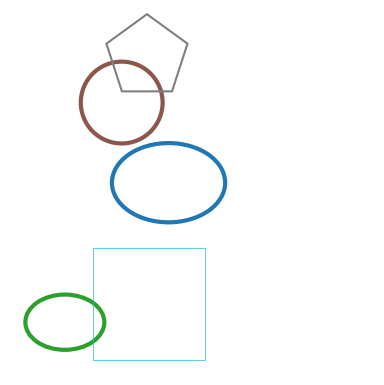[{"shape": "oval", "thickness": 3, "radius": 0.74, "center": [0.438, 0.525]}, {"shape": "oval", "thickness": 3, "radius": 0.51, "center": [0.168, 0.163]}, {"shape": "circle", "thickness": 3, "radius": 0.53, "center": [0.316, 0.734]}, {"shape": "pentagon", "thickness": 1.5, "radius": 0.55, "center": [0.382, 0.852]}, {"shape": "square", "thickness": 0.5, "radius": 0.73, "center": [0.388, 0.211]}]